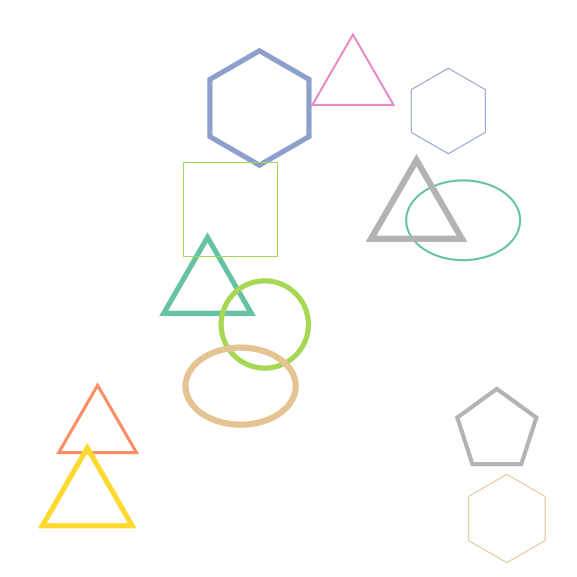[{"shape": "triangle", "thickness": 2.5, "radius": 0.44, "center": [0.359, 0.5]}, {"shape": "oval", "thickness": 1, "radius": 0.49, "center": [0.802, 0.618]}, {"shape": "triangle", "thickness": 1.5, "radius": 0.39, "center": [0.169, 0.254]}, {"shape": "hexagon", "thickness": 0.5, "radius": 0.37, "center": [0.776, 0.807]}, {"shape": "hexagon", "thickness": 2.5, "radius": 0.5, "center": [0.449, 0.812]}, {"shape": "triangle", "thickness": 1, "radius": 0.41, "center": [0.611, 0.858]}, {"shape": "square", "thickness": 0.5, "radius": 0.41, "center": [0.398, 0.637]}, {"shape": "circle", "thickness": 2.5, "radius": 0.38, "center": [0.458, 0.437]}, {"shape": "triangle", "thickness": 2.5, "radius": 0.45, "center": [0.151, 0.134]}, {"shape": "hexagon", "thickness": 0.5, "radius": 0.38, "center": [0.878, 0.101]}, {"shape": "oval", "thickness": 3, "radius": 0.48, "center": [0.417, 0.33]}, {"shape": "triangle", "thickness": 3, "radius": 0.45, "center": [0.721, 0.631]}, {"shape": "pentagon", "thickness": 2, "radius": 0.36, "center": [0.86, 0.254]}]